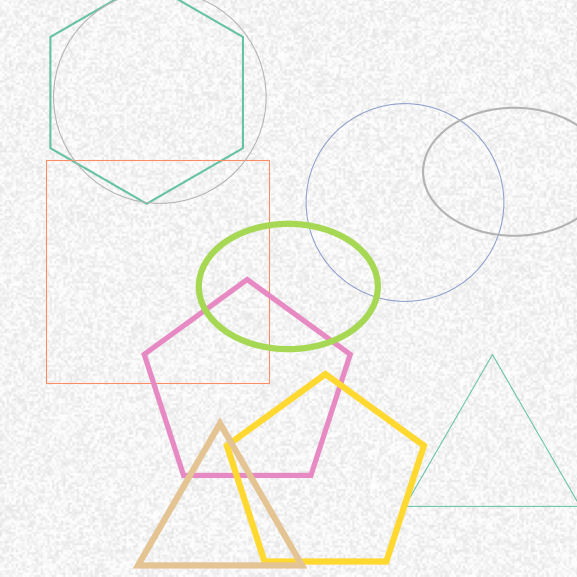[{"shape": "hexagon", "thickness": 1, "radius": 0.96, "center": [0.254, 0.839]}, {"shape": "triangle", "thickness": 0.5, "radius": 0.88, "center": [0.853, 0.21]}, {"shape": "square", "thickness": 0.5, "radius": 0.97, "center": [0.272, 0.529]}, {"shape": "circle", "thickness": 0.5, "radius": 0.86, "center": [0.701, 0.648]}, {"shape": "pentagon", "thickness": 2.5, "radius": 0.94, "center": [0.428, 0.328]}, {"shape": "oval", "thickness": 3, "radius": 0.78, "center": [0.499, 0.503]}, {"shape": "pentagon", "thickness": 3, "radius": 0.9, "center": [0.564, 0.172]}, {"shape": "triangle", "thickness": 3, "radius": 0.82, "center": [0.381, 0.102]}, {"shape": "circle", "thickness": 0.5, "radius": 0.92, "center": [0.277, 0.831]}, {"shape": "oval", "thickness": 1, "radius": 0.79, "center": [0.891, 0.702]}]